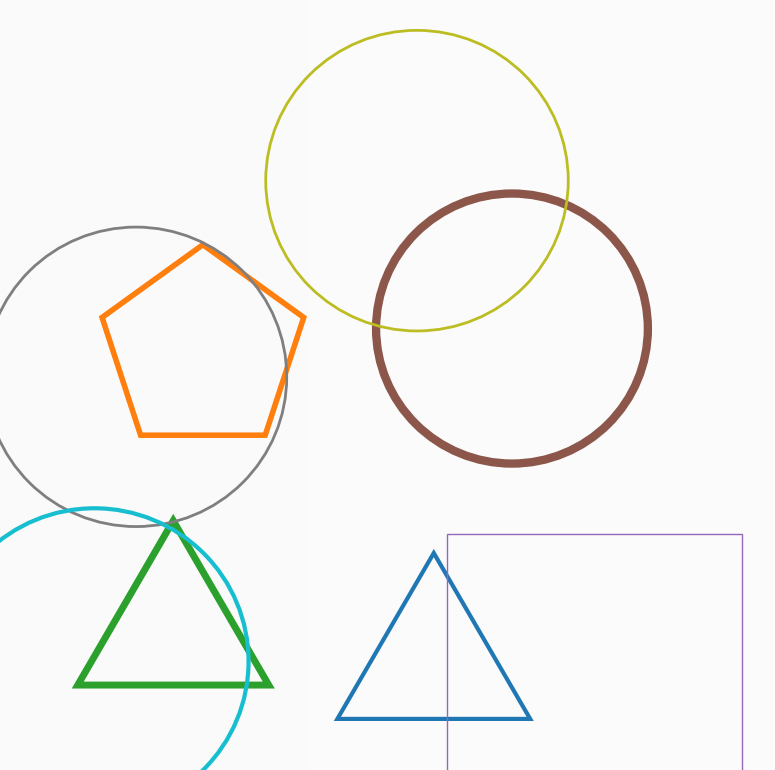[{"shape": "triangle", "thickness": 1.5, "radius": 0.72, "center": [0.56, 0.138]}, {"shape": "pentagon", "thickness": 2, "radius": 0.68, "center": [0.262, 0.545]}, {"shape": "triangle", "thickness": 2.5, "radius": 0.71, "center": [0.224, 0.181]}, {"shape": "square", "thickness": 0.5, "radius": 0.95, "center": [0.767, 0.115]}, {"shape": "circle", "thickness": 3, "radius": 0.88, "center": [0.661, 0.573]}, {"shape": "circle", "thickness": 1, "radius": 0.97, "center": [0.176, 0.511]}, {"shape": "circle", "thickness": 1, "radius": 0.98, "center": [0.538, 0.765]}, {"shape": "circle", "thickness": 1.5, "radius": 0.99, "center": [0.122, 0.141]}]